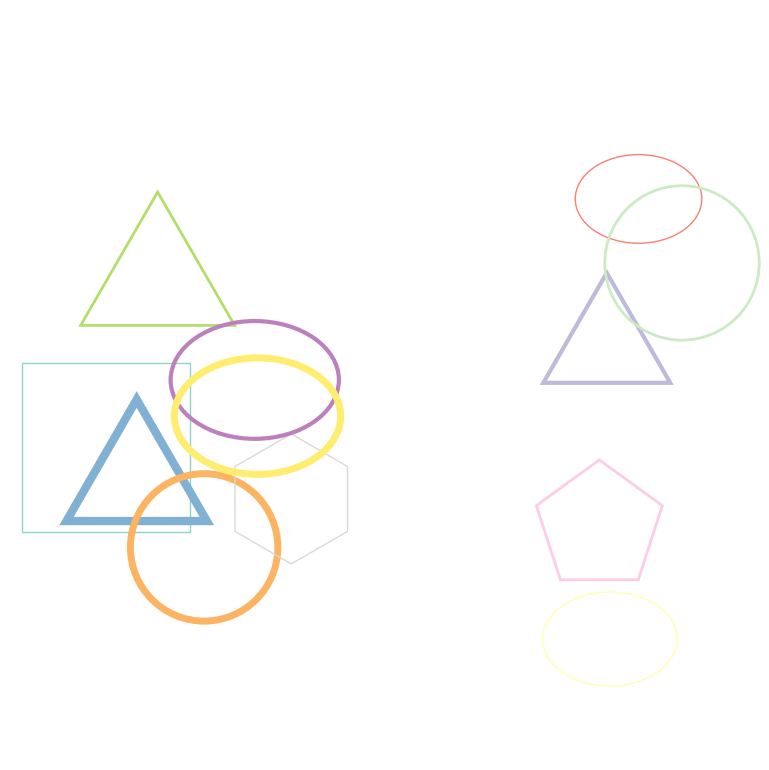[{"shape": "square", "thickness": 0.5, "radius": 0.55, "center": [0.138, 0.419]}, {"shape": "oval", "thickness": 0.5, "radius": 0.44, "center": [0.792, 0.17]}, {"shape": "triangle", "thickness": 1.5, "radius": 0.48, "center": [0.788, 0.55]}, {"shape": "oval", "thickness": 0.5, "radius": 0.41, "center": [0.829, 0.742]}, {"shape": "triangle", "thickness": 3, "radius": 0.53, "center": [0.177, 0.376]}, {"shape": "circle", "thickness": 2.5, "radius": 0.48, "center": [0.265, 0.289]}, {"shape": "triangle", "thickness": 1, "radius": 0.58, "center": [0.205, 0.635]}, {"shape": "pentagon", "thickness": 1, "radius": 0.43, "center": [0.778, 0.317]}, {"shape": "hexagon", "thickness": 0.5, "radius": 0.42, "center": [0.378, 0.352]}, {"shape": "oval", "thickness": 1.5, "radius": 0.55, "center": [0.331, 0.507]}, {"shape": "circle", "thickness": 1, "radius": 0.5, "center": [0.886, 0.659]}, {"shape": "oval", "thickness": 2.5, "radius": 0.54, "center": [0.334, 0.46]}]